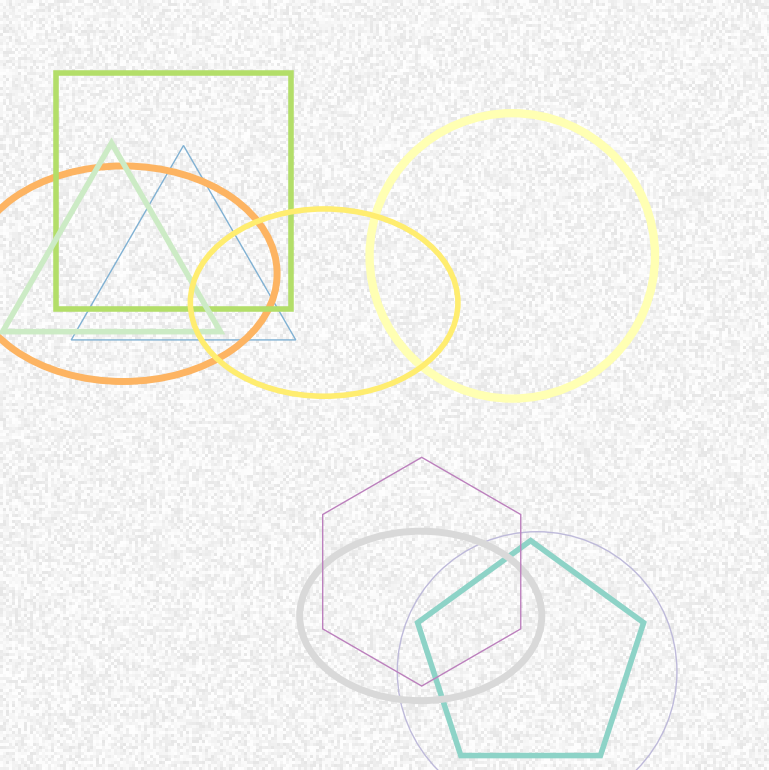[{"shape": "pentagon", "thickness": 2, "radius": 0.77, "center": [0.689, 0.144]}, {"shape": "circle", "thickness": 3, "radius": 0.93, "center": [0.665, 0.668]}, {"shape": "circle", "thickness": 0.5, "radius": 0.91, "center": [0.698, 0.128]}, {"shape": "triangle", "thickness": 0.5, "radius": 0.84, "center": [0.238, 0.643]}, {"shape": "oval", "thickness": 2.5, "radius": 1.0, "center": [0.16, 0.645]}, {"shape": "square", "thickness": 2, "radius": 0.76, "center": [0.225, 0.752]}, {"shape": "oval", "thickness": 2.5, "radius": 0.79, "center": [0.546, 0.2]}, {"shape": "hexagon", "thickness": 0.5, "radius": 0.74, "center": [0.548, 0.258]}, {"shape": "triangle", "thickness": 2, "radius": 0.82, "center": [0.145, 0.651]}, {"shape": "oval", "thickness": 2, "radius": 0.87, "center": [0.421, 0.607]}]